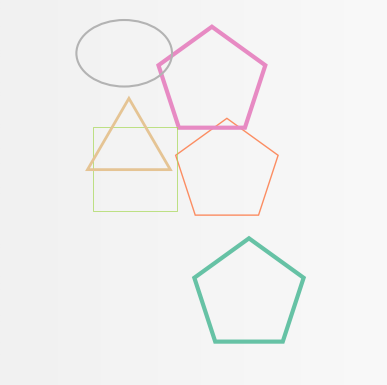[{"shape": "pentagon", "thickness": 3, "radius": 0.74, "center": [0.643, 0.233]}, {"shape": "pentagon", "thickness": 1, "radius": 0.69, "center": [0.586, 0.554]}, {"shape": "pentagon", "thickness": 3, "radius": 0.72, "center": [0.547, 0.786]}, {"shape": "square", "thickness": 0.5, "radius": 0.54, "center": [0.349, 0.561]}, {"shape": "triangle", "thickness": 2, "radius": 0.62, "center": [0.333, 0.621]}, {"shape": "oval", "thickness": 1.5, "radius": 0.62, "center": [0.321, 0.862]}]